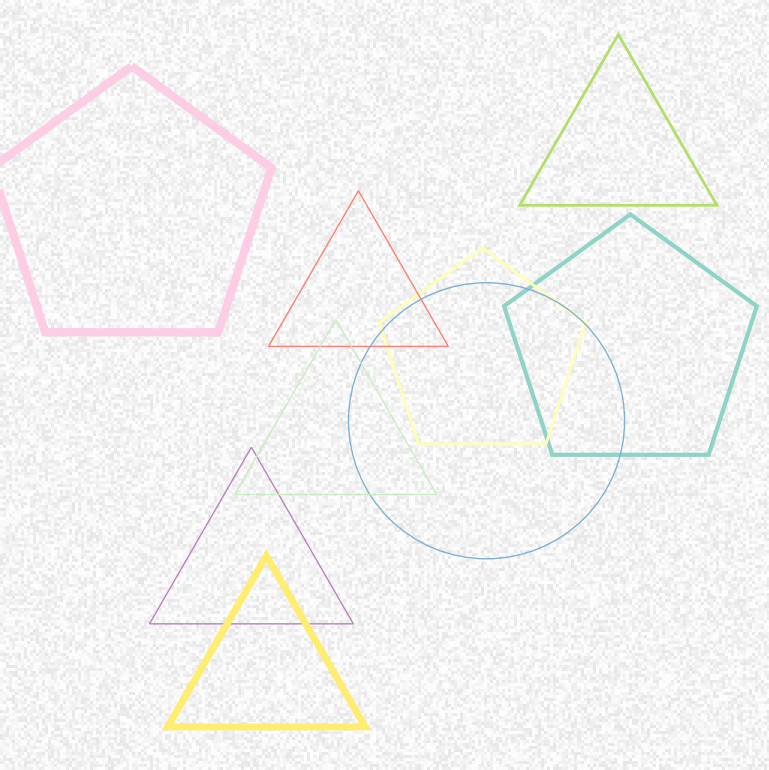[{"shape": "pentagon", "thickness": 1.5, "radius": 0.86, "center": [0.819, 0.549]}, {"shape": "pentagon", "thickness": 1, "radius": 0.7, "center": [0.626, 0.537]}, {"shape": "triangle", "thickness": 0.5, "radius": 0.67, "center": [0.465, 0.617]}, {"shape": "circle", "thickness": 0.5, "radius": 0.9, "center": [0.632, 0.454]}, {"shape": "triangle", "thickness": 1, "radius": 0.74, "center": [0.803, 0.807]}, {"shape": "pentagon", "thickness": 3, "radius": 0.96, "center": [0.171, 0.723]}, {"shape": "triangle", "thickness": 0.5, "radius": 0.76, "center": [0.327, 0.266]}, {"shape": "triangle", "thickness": 0.5, "radius": 0.76, "center": [0.436, 0.434]}, {"shape": "triangle", "thickness": 2.5, "radius": 0.74, "center": [0.346, 0.13]}]